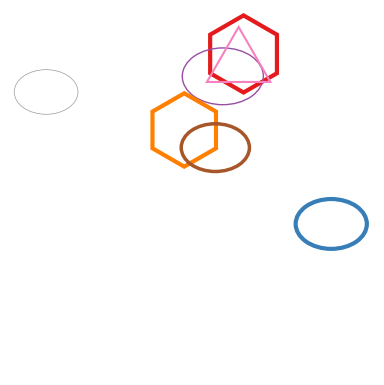[{"shape": "hexagon", "thickness": 3, "radius": 0.5, "center": [0.633, 0.86]}, {"shape": "oval", "thickness": 3, "radius": 0.46, "center": [0.86, 0.418]}, {"shape": "oval", "thickness": 1, "radius": 0.53, "center": [0.579, 0.802]}, {"shape": "hexagon", "thickness": 3, "radius": 0.48, "center": [0.479, 0.662]}, {"shape": "oval", "thickness": 2.5, "radius": 0.44, "center": [0.559, 0.617]}, {"shape": "triangle", "thickness": 1.5, "radius": 0.48, "center": [0.62, 0.835]}, {"shape": "oval", "thickness": 0.5, "radius": 0.41, "center": [0.12, 0.761]}]